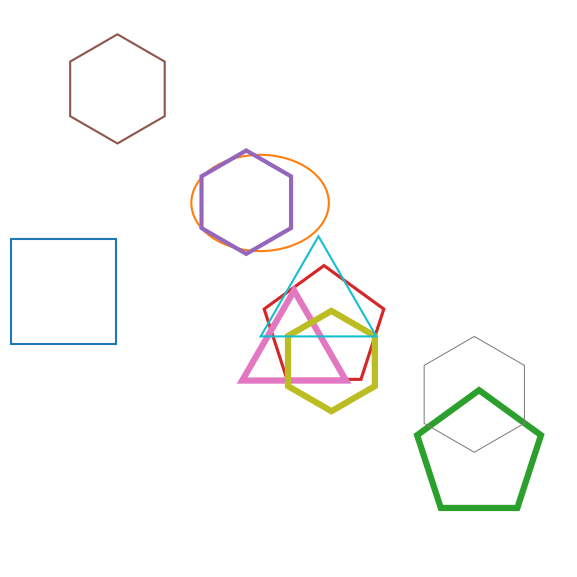[{"shape": "square", "thickness": 1, "radius": 0.45, "center": [0.111, 0.494]}, {"shape": "oval", "thickness": 1, "radius": 0.6, "center": [0.45, 0.648]}, {"shape": "pentagon", "thickness": 3, "radius": 0.56, "center": [0.83, 0.211]}, {"shape": "pentagon", "thickness": 1.5, "radius": 0.54, "center": [0.561, 0.43]}, {"shape": "hexagon", "thickness": 2, "radius": 0.45, "center": [0.426, 0.649]}, {"shape": "hexagon", "thickness": 1, "radius": 0.47, "center": [0.203, 0.845]}, {"shape": "triangle", "thickness": 3, "radius": 0.52, "center": [0.509, 0.392]}, {"shape": "hexagon", "thickness": 0.5, "radius": 0.5, "center": [0.821, 0.316]}, {"shape": "hexagon", "thickness": 3, "radius": 0.43, "center": [0.574, 0.374]}, {"shape": "triangle", "thickness": 1, "radius": 0.58, "center": [0.552, 0.474]}]